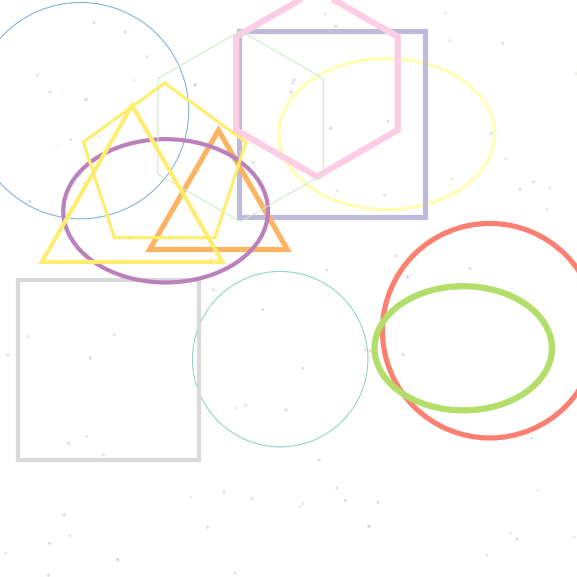[{"shape": "circle", "thickness": 0.5, "radius": 0.76, "center": [0.485, 0.377]}, {"shape": "oval", "thickness": 1.5, "radius": 0.93, "center": [0.67, 0.767]}, {"shape": "square", "thickness": 2.5, "radius": 0.8, "center": [0.575, 0.785]}, {"shape": "circle", "thickness": 2.5, "radius": 0.93, "center": [0.848, 0.427]}, {"shape": "circle", "thickness": 0.5, "radius": 0.94, "center": [0.14, 0.808]}, {"shape": "triangle", "thickness": 2.5, "radius": 0.69, "center": [0.378, 0.636]}, {"shape": "oval", "thickness": 3, "radius": 0.77, "center": [0.802, 0.396]}, {"shape": "hexagon", "thickness": 3, "radius": 0.81, "center": [0.549, 0.855]}, {"shape": "square", "thickness": 2, "radius": 0.78, "center": [0.188, 0.359]}, {"shape": "oval", "thickness": 2, "radius": 0.89, "center": [0.287, 0.634]}, {"shape": "hexagon", "thickness": 0.5, "radius": 0.83, "center": [0.417, 0.78]}, {"shape": "pentagon", "thickness": 1.5, "radius": 0.74, "center": [0.285, 0.707]}, {"shape": "triangle", "thickness": 2, "radius": 0.9, "center": [0.229, 0.636]}]